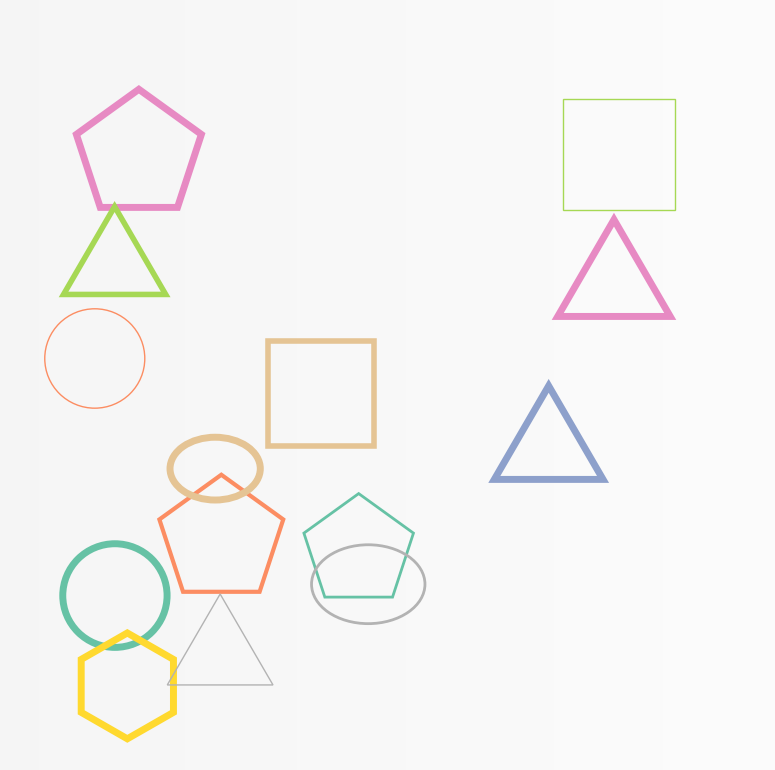[{"shape": "pentagon", "thickness": 1, "radius": 0.37, "center": [0.463, 0.285]}, {"shape": "circle", "thickness": 2.5, "radius": 0.34, "center": [0.148, 0.227]}, {"shape": "circle", "thickness": 0.5, "radius": 0.32, "center": [0.122, 0.534]}, {"shape": "pentagon", "thickness": 1.5, "radius": 0.42, "center": [0.286, 0.299]}, {"shape": "triangle", "thickness": 2.5, "radius": 0.4, "center": [0.708, 0.418]}, {"shape": "triangle", "thickness": 2.5, "radius": 0.42, "center": [0.792, 0.631]}, {"shape": "pentagon", "thickness": 2.5, "radius": 0.42, "center": [0.179, 0.799]}, {"shape": "triangle", "thickness": 2, "radius": 0.38, "center": [0.148, 0.656]}, {"shape": "square", "thickness": 0.5, "radius": 0.36, "center": [0.799, 0.799]}, {"shape": "hexagon", "thickness": 2.5, "radius": 0.34, "center": [0.164, 0.109]}, {"shape": "oval", "thickness": 2.5, "radius": 0.29, "center": [0.278, 0.391]}, {"shape": "square", "thickness": 2, "radius": 0.34, "center": [0.414, 0.489]}, {"shape": "triangle", "thickness": 0.5, "radius": 0.39, "center": [0.284, 0.15]}, {"shape": "oval", "thickness": 1, "radius": 0.37, "center": [0.475, 0.241]}]